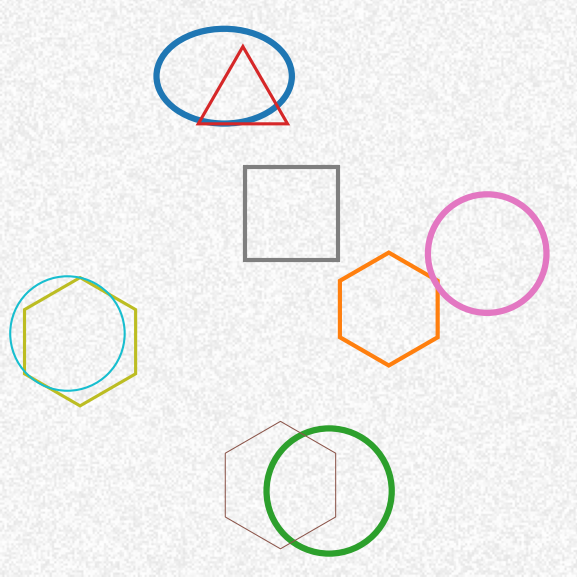[{"shape": "oval", "thickness": 3, "radius": 0.59, "center": [0.388, 0.867]}, {"shape": "hexagon", "thickness": 2, "radius": 0.49, "center": [0.673, 0.464]}, {"shape": "circle", "thickness": 3, "radius": 0.54, "center": [0.57, 0.149]}, {"shape": "triangle", "thickness": 1.5, "radius": 0.45, "center": [0.421, 0.829]}, {"shape": "hexagon", "thickness": 0.5, "radius": 0.55, "center": [0.486, 0.159]}, {"shape": "circle", "thickness": 3, "radius": 0.51, "center": [0.844, 0.56]}, {"shape": "square", "thickness": 2, "radius": 0.4, "center": [0.504, 0.63]}, {"shape": "hexagon", "thickness": 1.5, "radius": 0.56, "center": [0.139, 0.407]}, {"shape": "circle", "thickness": 1, "radius": 0.5, "center": [0.117, 0.422]}]